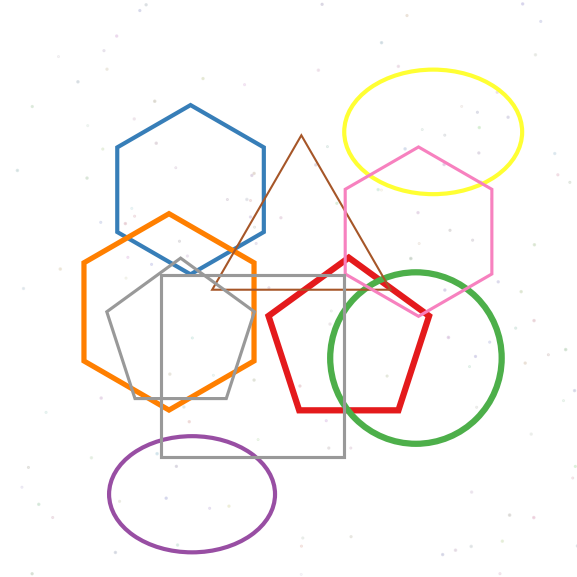[{"shape": "pentagon", "thickness": 3, "radius": 0.73, "center": [0.604, 0.407]}, {"shape": "hexagon", "thickness": 2, "radius": 0.73, "center": [0.33, 0.671]}, {"shape": "circle", "thickness": 3, "radius": 0.74, "center": [0.72, 0.379]}, {"shape": "oval", "thickness": 2, "radius": 0.72, "center": [0.333, 0.143]}, {"shape": "hexagon", "thickness": 2.5, "radius": 0.85, "center": [0.293, 0.459]}, {"shape": "oval", "thickness": 2, "radius": 0.77, "center": [0.75, 0.771]}, {"shape": "triangle", "thickness": 1, "radius": 0.89, "center": [0.522, 0.587]}, {"shape": "hexagon", "thickness": 1.5, "radius": 0.73, "center": [0.725, 0.598]}, {"shape": "pentagon", "thickness": 1.5, "radius": 0.67, "center": [0.313, 0.418]}, {"shape": "square", "thickness": 1.5, "radius": 0.79, "center": [0.437, 0.365]}]